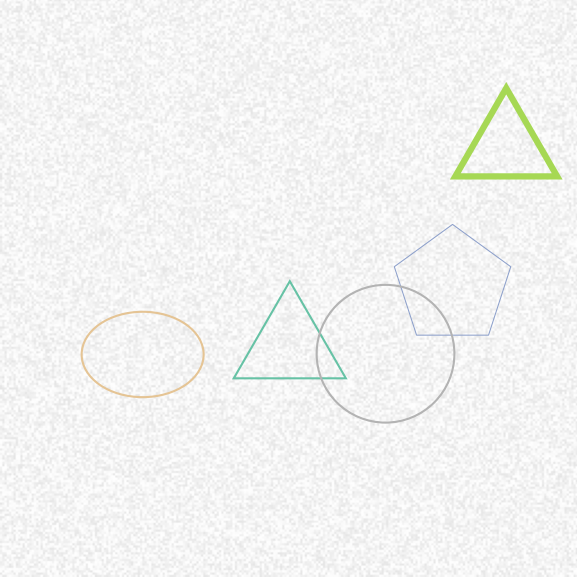[{"shape": "triangle", "thickness": 1, "radius": 0.56, "center": [0.502, 0.4]}, {"shape": "pentagon", "thickness": 0.5, "radius": 0.53, "center": [0.784, 0.505]}, {"shape": "triangle", "thickness": 3, "radius": 0.51, "center": [0.877, 0.745]}, {"shape": "oval", "thickness": 1, "radius": 0.53, "center": [0.247, 0.385]}, {"shape": "circle", "thickness": 1, "radius": 0.6, "center": [0.668, 0.387]}]